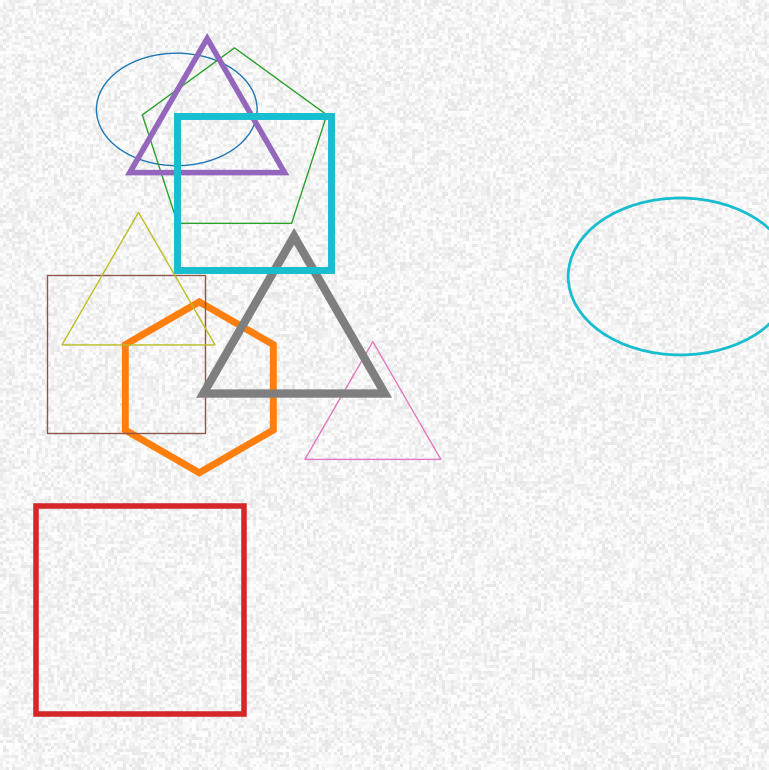[{"shape": "oval", "thickness": 0.5, "radius": 0.52, "center": [0.23, 0.858]}, {"shape": "hexagon", "thickness": 2.5, "radius": 0.55, "center": [0.259, 0.497]}, {"shape": "pentagon", "thickness": 0.5, "radius": 0.63, "center": [0.305, 0.812]}, {"shape": "square", "thickness": 2, "radius": 0.68, "center": [0.182, 0.208]}, {"shape": "triangle", "thickness": 2, "radius": 0.58, "center": [0.269, 0.834]}, {"shape": "square", "thickness": 0.5, "radius": 0.51, "center": [0.164, 0.541]}, {"shape": "triangle", "thickness": 0.5, "radius": 0.51, "center": [0.484, 0.454]}, {"shape": "triangle", "thickness": 3, "radius": 0.68, "center": [0.382, 0.557]}, {"shape": "triangle", "thickness": 0.5, "radius": 0.57, "center": [0.18, 0.609]}, {"shape": "oval", "thickness": 1, "radius": 0.73, "center": [0.883, 0.641]}, {"shape": "square", "thickness": 2.5, "radius": 0.5, "center": [0.33, 0.749]}]